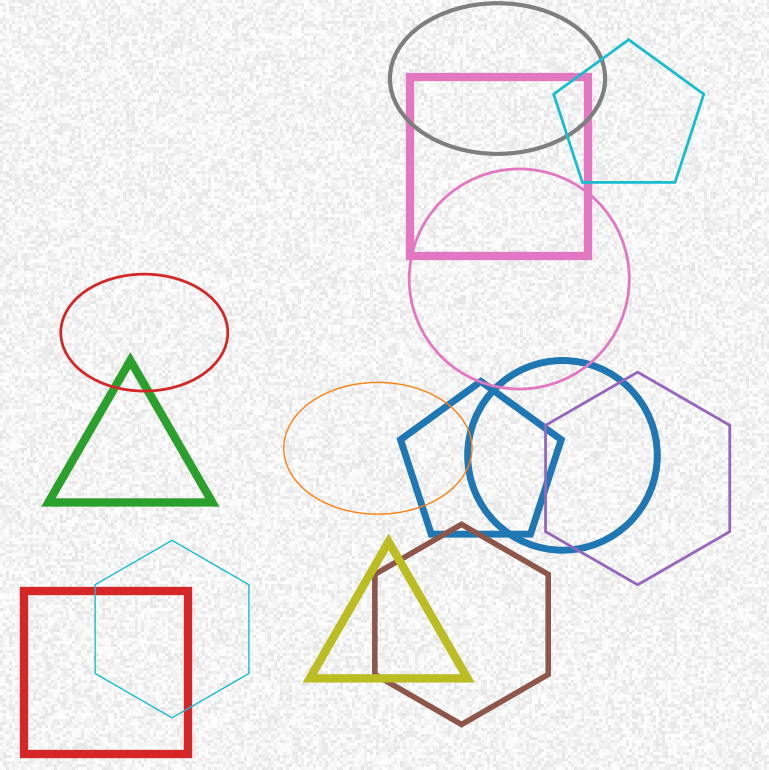[{"shape": "pentagon", "thickness": 2.5, "radius": 0.55, "center": [0.625, 0.395]}, {"shape": "circle", "thickness": 2.5, "radius": 0.62, "center": [0.73, 0.409]}, {"shape": "oval", "thickness": 0.5, "radius": 0.61, "center": [0.491, 0.418]}, {"shape": "triangle", "thickness": 3, "radius": 0.61, "center": [0.169, 0.409]}, {"shape": "oval", "thickness": 1, "radius": 0.54, "center": [0.187, 0.568]}, {"shape": "square", "thickness": 3, "radius": 0.53, "center": [0.138, 0.127]}, {"shape": "hexagon", "thickness": 1, "radius": 0.69, "center": [0.828, 0.379]}, {"shape": "hexagon", "thickness": 2, "radius": 0.65, "center": [0.599, 0.189]}, {"shape": "circle", "thickness": 1, "radius": 0.71, "center": [0.674, 0.638]}, {"shape": "square", "thickness": 3, "radius": 0.58, "center": [0.649, 0.784]}, {"shape": "oval", "thickness": 1.5, "radius": 0.7, "center": [0.646, 0.898]}, {"shape": "triangle", "thickness": 3, "radius": 0.59, "center": [0.505, 0.178]}, {"shape": "pentagon", "thickness": 1, "radius": 0.51, "center": [0.817, 0.846]}, {"shape": "hexagon", "thickness": 0.5, "radius": 0.58, "center": [0.223, 0.183]}]